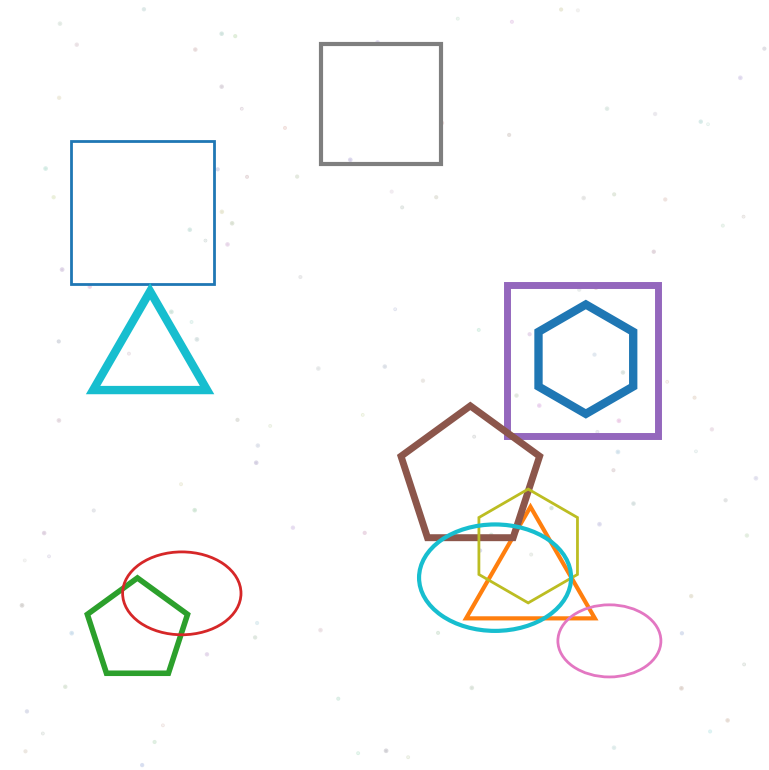[{"shape": "square", "thickness": 1, "radius": 0.46, "center": [0.185, 0.724]}, {"shape": "hexagon", "thickness": 3, "radius": 0.36, "center": [0.761, 0.534]}, {"shape": "triangle", "thickness": 1.5, "radius": 0.48, "center": [0.689, 0.245]}, {"shape": "pentagon", "thickness": 2, "radius": 0.34, "center": [0.178, 0.181]}, {"shape": "oval", "thickness": 1, "radius": 0.38, "center": [0.236, 0.229]}, {"shape": "square", "thickness": 2.5, "radius": 0.49, "center": [0.756, 0.531]}, {"shape": "pentagon", "thickness": 2.5, "radius": 0.47, "center": [0.611, 0.378]}, {"shape": "oval", "thickness": 1, "radius": 0.33, "center": [0.791, 0.168]}, {"shape": "square", "thickness": 1.5, "radius": 0.39, "center": [0.495, 0.865]}, {"shape": "hexagon", "thickness": 1, "radius": 0.37, "center": [0.686, 0.291]}, {"shape": "triangle", "thickness": 3, "radius": 0.43, "center": [0.195, 0.536]}, {"shape": "oval", "thickness": 1.5, "radius": 0.49, "center": [0.643, 0.25]}]